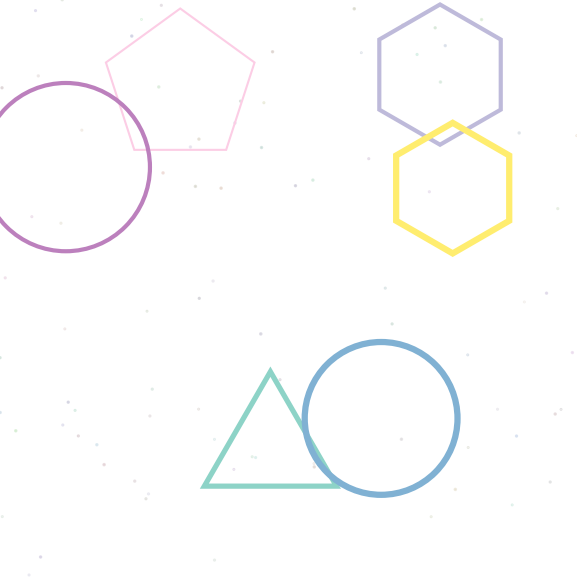[{"shape": "triangle", "thickness": 2.5, "radius": 0.66, "center": [0.468, 0.223]}, {"shape": "hexagon", "thickness": 2, "radius": 0.61, "center": [0.762, 0.87]}, {"shape": "circle", "thickness": 3, "radius": 0.66, "center": [0.66, 0.275]}, {"shape": "pentagon", "thickness": 1, "radius": 0.68, "center": [0.312, 0.849]}, {"shape": "circle", "thickness": 2, "radius": 0.73, "center": [0.114, 0.71]}, {"shape": "hexagon", "thickness": 3, "radius": 0.57, "center": [0.784, 0.673]}]